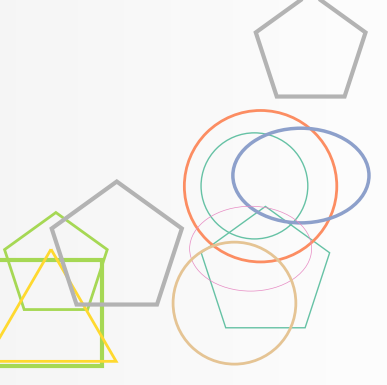[{"shape": "circle", "thickness": 1, "radius": 0.69, "center": [0.657, 0.517]}, {"shape": "pentagon", "thickness": 1, "radius": 0.87, "center": [0.685, 0.29]}, {"shape": "circle", "thickness": 2, "radius": 0.98, "center": [0.672, 0.516]}, {"shape": "oval", "thickness": 2.5, "radius": 0.88, "center": [0.777, 0.544]}, {"shape": "oval", "thickness": 0.5, "radius": 0.79, "center": [0.647, 0.354]}, {"shape": "pentagon", "thickness": 2, "radius": 0.7, "center": [0.144, 0.309]}, {"shape": "square", "thickness": 3, "radius": 0.69, "center": [0.126, 0.186]}, {"shape": "triangle", "thickness": 2, "radius": 0.97, "center": [0.132, 0.158]}, {"shape": "circle", "thickness": 2, "radius": 0.79, "center": [0.605, 0.213]}, {"shape": "pentagon", "thickness": 3, "radius": 0.74, "center": [0.802, 0.87]}, {"shape": "pentagon", "thickness": 3, "radius": 0.88, "center": [0.301, 0.352]}]